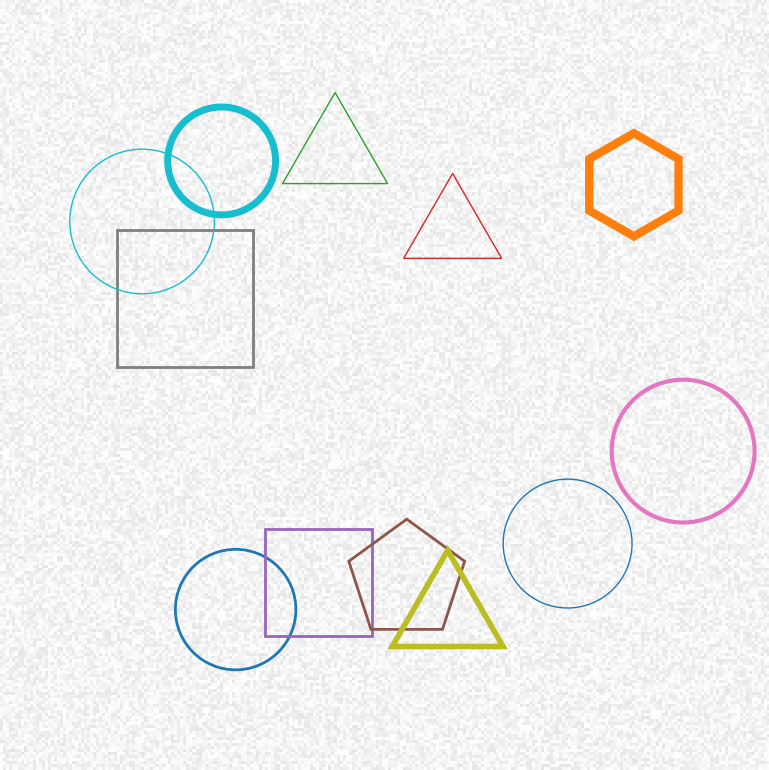[{"shape": "circle", "thickness": 1, "radius": 0.39, "center": [0.306, 0.208]}, {"shape": "circle", "thickness": 0.5, "radius": 0.42, "center": [0.737, 0.294]}, {"shape": "hexagon", "thickness": 3, "radius": 0.33, "center": [0.823, 0.76]}, {"shape": "triangle", "thickness": 0.5, "radius": 0.39, "center": [0.435, 0.801]}, {"shape": "triangle", "thickness": 0.5, "radius": 0.37, "center": [0.588, 0.701]}, {"shape": "square", "thickness": 1, "radius": 0.35, "center": [0.413, 0.244]}, {"shape": "pentagon", "thickness": 1, "radius": 0.4, "center": [0.528, 0.247]}, {"shape": "circle", "thickness": 1.5, "radius": 0.46, "center": [0.887, 0.414]}, {"shape": "square", "thickness": 1, "radius": 0.44, "center": [0.24, 0.613]}, {"shape": "triangle", "thickness": 2, "radius": 0.42, "center": [0.581, 0.202]}, {"shape": "circle", "thickness": 0.5, "radius": 0.47, "center": [0.185, 0.712]}, {"shape": "circle", "thickness": 2.5, "radius": 0.35, "center": [0.288, 0.791]}]